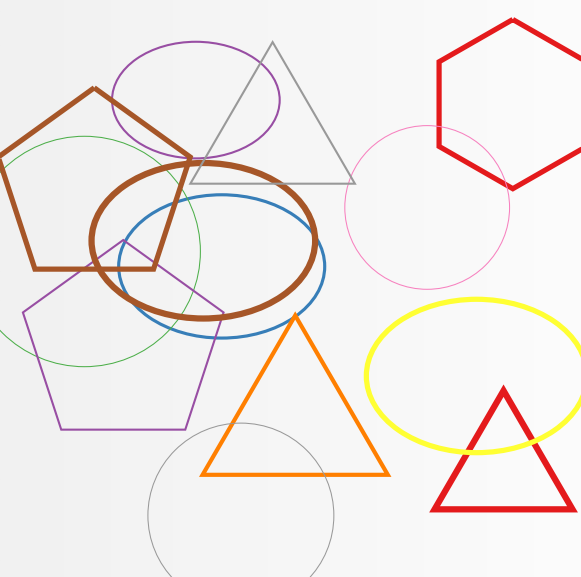[{"shape": "triangle", "thickness": 3, "radius": 0.68, "center": [0.866, 0.186]}, {"shape": "hexagon", "thickness": 2.5, "radius": 0.73, "center": [0.882, 0.819]}, {"shape": "oval", "thickness": 1.5, "radius": 0.89, "center": [0.381, 0.538]}, {"shape": "circle", "thickness": 0.5, "radius": 1.0, "center": [0.145, 0.564]}, {"shape": "oval", "thickness": 1, "radius": 0.72, "center": [0.337, 0.826]}, {"shape": "pentagon", "thickness": 1, "radius": 0.91, "center": [0.212, 0.402]}, {"shape": "triangle", "thickness": 2, "radius": 0.92, "center": [0.508, 0.269]}, {"shape": "oval", "thickness": 2.5, "radius": 0.95, "center": [0.82, 0.348]}, {"shape": "oval", "thickness": 3, "radius": 0.96, "center": [0.35, 0.582]}, {"shape": "pentagon", "thickness": 2.5, "radius": 0.87, "center": [0.162, 0.674]}, {"shape": "circle", "thickness": 0.5, "radius": 0.71, "center": [0.735, 0.64]}, {"shape": "triangle", "thickness": 1, "radius": 0.82, "center": [0.469, 0.763]}, {"shape": "circle", "thickness": 0.5, "radius": 0.8, "center": [0.414, 0.107]}]